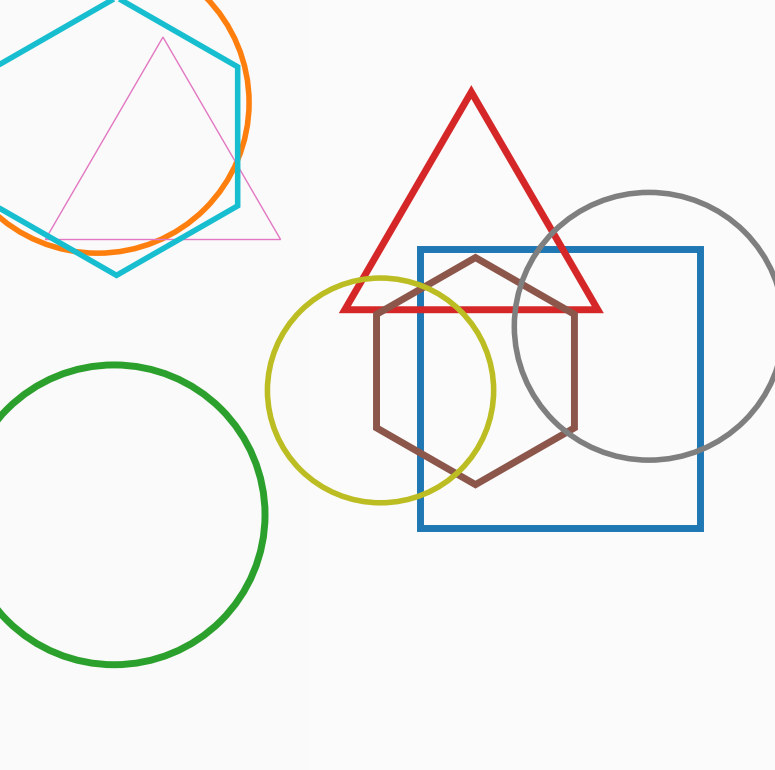[{"shape": "square", "thickness": 2.5, "radius": 0.91, "center": [0.722, 0.495]}, {"shape": "circle", "thickness": 2, "radius": 0.98, "center": [0.126, 0.867]}, {"shape": "circle", "thickness": 2.5, "radius": 0.97, "center": [0.147, 0.331]}, {"shape": "triangle", "thickness": 2.5, "radius": 0.94, "center": [0.608, 0.692]}, {"shape": "hexagon", "thickness": 2.5, "radius": 0.74, "center": [0.614, 0.518]}, {"shape": "triangle", "thickness": 0.5, "radius": 0.88, "center": [0.21, 0.777]}, {"shape": "circle", "thickness": 2, "radius": 0.87, "center": [0.837, 0.576]}, {"shape": "circle", "thickness": 2, "radius": 0.73, "center": [0.491, 0.493]}, {"shape": "hexagon", "thickness": 2, "radius": 0.9, "center": [0.15, 0.823]}]